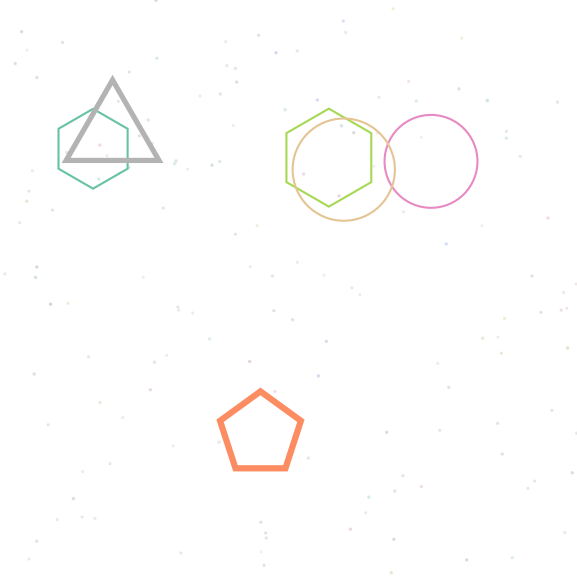[{"shape": "hexagon", "thickness": 1, "radius": 0.35, "center": [0.161, 0.742]}, {"shape": "pentagon", "thickness": 3, "radius": 0.37, "center": [0.451, 0.248]}, {"shape": "circle", "thickness": 1, "radius": 0.4, "center": [0.746, 0.72]}, {"shape": "hexagon", "thickness": 1, "radius": 0.42, "center": [0.569, 0.726]}, {"shape": "circle", "thickness": 1, "radius": 0.44, "center": [0.595, 0.705]}, {"shape": "triangle", "thickness": 2.5, "radius": 0.46, "center": [0.195, 0.768]}]